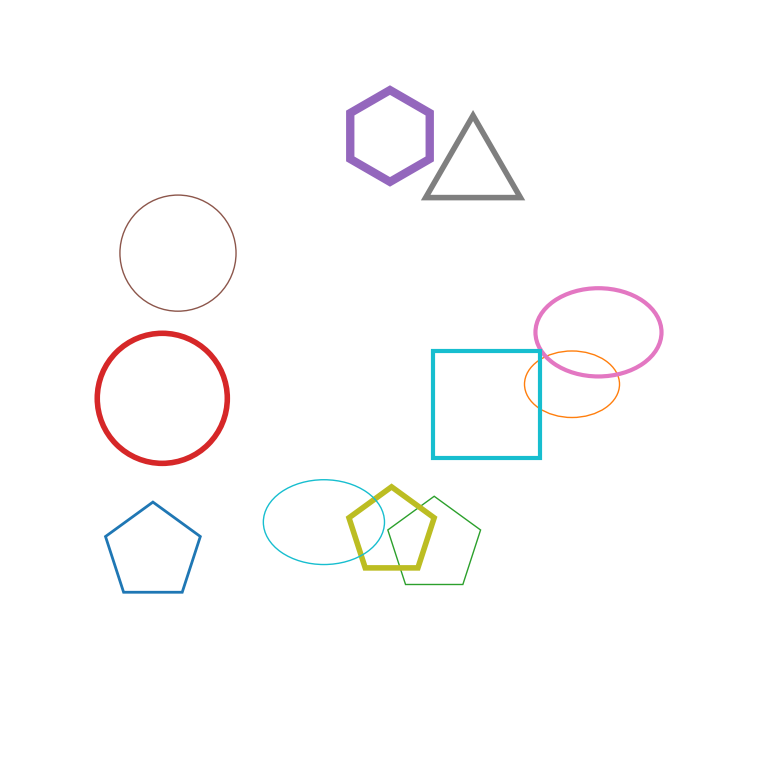[{"shape": "pentagon", "thickness": 1, "radius": 0.32, "center": [0.199, 0.283]}, {"shape": "oval", "thickness": 0.5, "radius": 0.31, "center": [0.743, 0.501]}, {"shape": "pentagon", "thickness": 0.5, "radius": 0.32, "center": [0.564, 0.292]}, {"shape": "circle", "thickness": 2, "radius": 0.42, "center": [0.211, 0.483]}, {"shape": "hexagon", "thickness": 3, "radius": 0.3, "center": [0.506, 0.823]}, {"shape": "circle", "thickness": 0.5, "radius": 0.38, "center": [0.231, 0.671]}, {"shape": "oval", "thickness": 1.5, "radius": 0.41, "center": [0.777, 0.568]}, {"shape": "triangle", "thickness": 2, "radius": 0.36, "center": [0.614, 0.779]}, {"shape": "pentagon", "thickness": 2, "radius": 0.29, "center": [0.509, 0.31]}, {"shape": "square", "thickness": 1.5, "radius": 0.35, "center": [0.632, 0.475]}, {"shape": "oval", "thickness": 0.5, "radius": 0.39, "center": [0.421, 0.322]}]